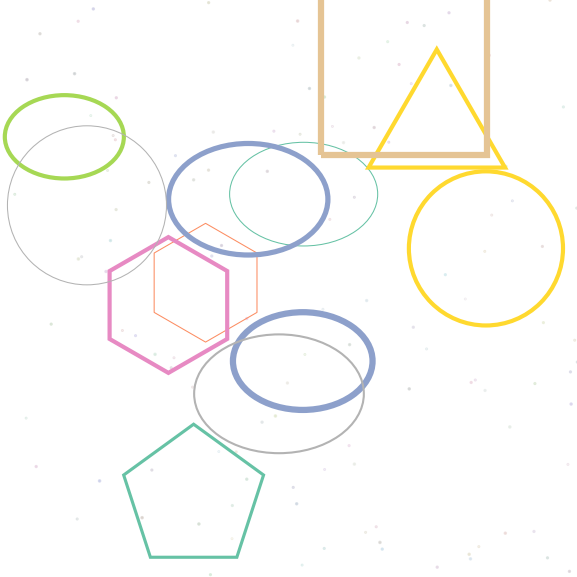[{"shape": "pentagon", "thickness": 1.5, "radius": 0.64, "center": [0.335, 0.137]}, {"shape": "oval", "thickness": 0.5, "radius": 0.64, "center": [0.526, 0.663]}, {"shape": "hexagon", "thickness": 0.5, "radius": 0.51, "center": [0.356, 0.51]}, {"shape": "oval", "thickness": 3, "radius": 0.6, "center": [0.524, 0.374]}, {"shape": "oval", "thickness": 2.5, "radius": 0.69, "center": [0.43, 0.654]}, {"shape": "hexagon", "thickness": 2, "radius": 0.59, "center": [0.292, 0.471]}, {"shape": "oval", "thickness": 2, "radius": 0.52, "center": [0.111, 0.762]}, {"shape": "triangle", "thickness": 2, "radius": 0.68, "center": [0.756, 0.777]}, {"shape": "circle", "thickness": 2, "radius": 0.67, "center": [0.841, 0.569]}, {"shape": "square", "thickness": 3, "radius": 0.72, "center": [0.699, 0.874]}, {"shape": "circle", "thickness": 0.5, "radius": 0.69, "center": [0.151, 0.644]}, {"shape": "oval", "thickness": 1, "radius": 0.73, "center": [0.483, 0.317]}]